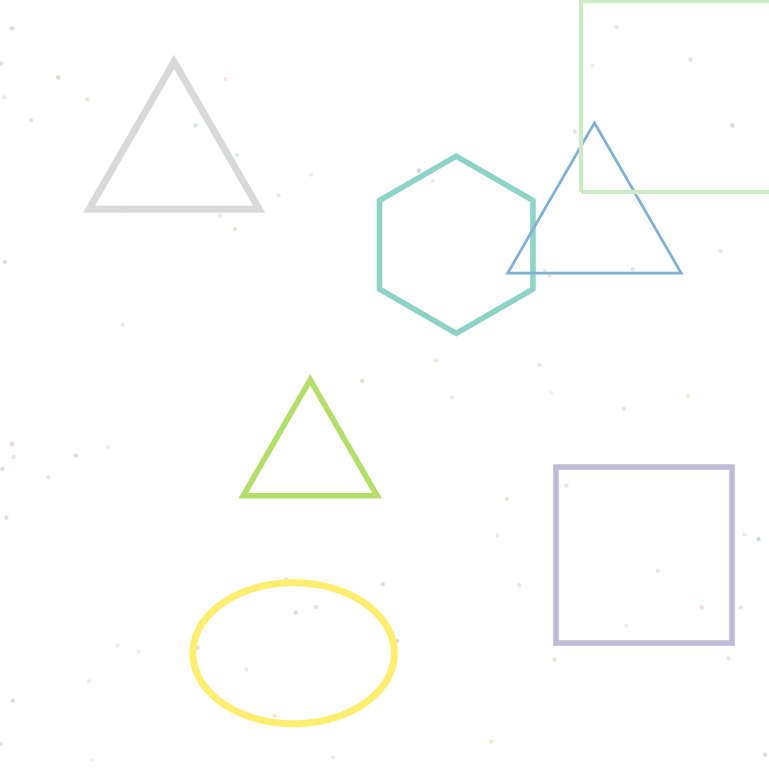[{"shape": "hexagon", "thickness": 2, "radius": 0.58, "center": [0.592, 0.682]}, {"shape": "square", "thickness": 2, "radius": 0.57, "center": [0.836, 0.279]}, {"shape": "triangle", "thickness": 1, "radius": 0.65, "center": [0.772, 0.71]}, {"shape": "triangle", "thickness": 2, "radius": 0.5, "center": [0.403, 0.406]}, {"shape": "triangle", "thickness": 2.5, "radius": 0.64, "center": [0.226, 0.792]}, {"shape": "square", "thickness": 1.5, "radius": 0.62, "center": [0.879, 0.875]}, {"shape": "oval", "thickness": 2.5, "radius": 0.65, "center": [0.381, 0.152]}]